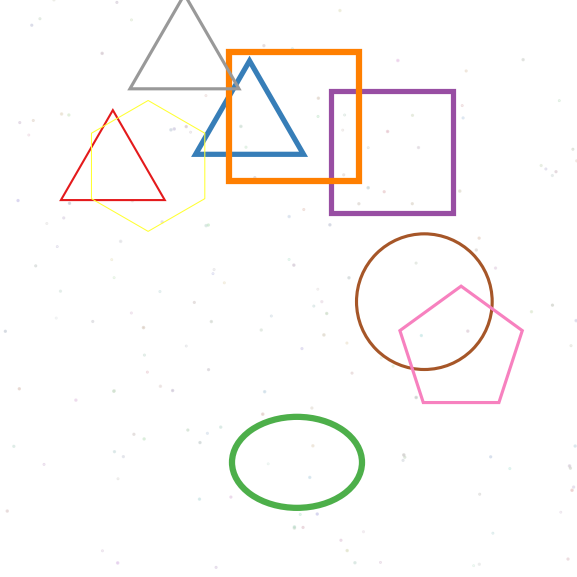[{"shape": "triangle", "thickness": 1, "radius": 0.52, "center": [0.195, 0.705]}, {"shape": "triangle", "thickness": 2.5, "radius": 0.54, "center": [0.432, 0.786]}, {"shape": "oval", "thickness": 3, "radius": 0.56, "center": [0.514, 0.199]}, {"shape": "square", "thickness": 2.5, "radius": 0.53, "center": [0.679, 0.736]}, {"shape": "square", "thickness": 3, "radius": 0.56, "center": [0.509, 0.797]}, {"shape": "hexagon", "thickness": 0.5, "radius": 0.57, "center": [0.257, 0.712]}, {"shape": "circle", "thickness": 1.5, "radius": 0.59, "center": [0.735, 0.477]}, {"shape": "pentagon", "thickness": 1.5, "radius": 0.56, "center": [0.798, 0.392]}, {"shape": "triangle", "thickness": 1.5, "radius": 0.54, "center": [0.319, 0.9]}]